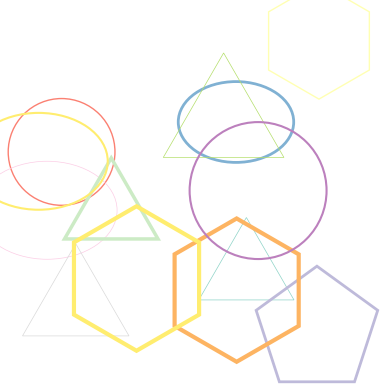[{"shape": "triangle", "thickness": 0.5, "radius": 0.71, "center": [0.64, 0.292]}, {"shape": "hexagon", "thickness": 1, "radius": 0.76, "center": [0.829, 0.894]}, {"shape": "pentagon", "thickness": 2, "radius": 0.83, "center": [0.823, 0.143]}, {"shape": "circle", "thickness": 1, "radius": 0.69, "center": [0.16, 0.605]}, {"shape": "oval", "thickness": 2, "radius": 0.75, "center": [0.613, 0.683]}, {"shape": "hexagon", "thickness": 3, "radius": 0.93, "center": [0.615, 0.246]}, {"shape": "triangle", "thickness": 0.5, "radius": 0.9, "center": [0.581, 0.682]}, {"shape": "oval", "thickness": 0.5, "radius": 0.91, "center": [0.122, 0.454]}, {"shape": "triangle", "thickness": 0.5, "radius": 0.8, "center": [0.197, 0.207]}, {"shape": "circle", "thickness": 1.5, "radius": 0.89, "center": [0.67, 0.505]}, {"shape": "triangle", "thickness": 2.5, "radius": 0.7, "center": [0.289, 0.449]}, {"shape": "hexagon", "thickness": 3, "radius": 0.94, "center": [0.355, 0.277]}, {"shape": "oval", "thickness": 1.5, "radius": 0.9, "center": [0.1, 0.581]}]